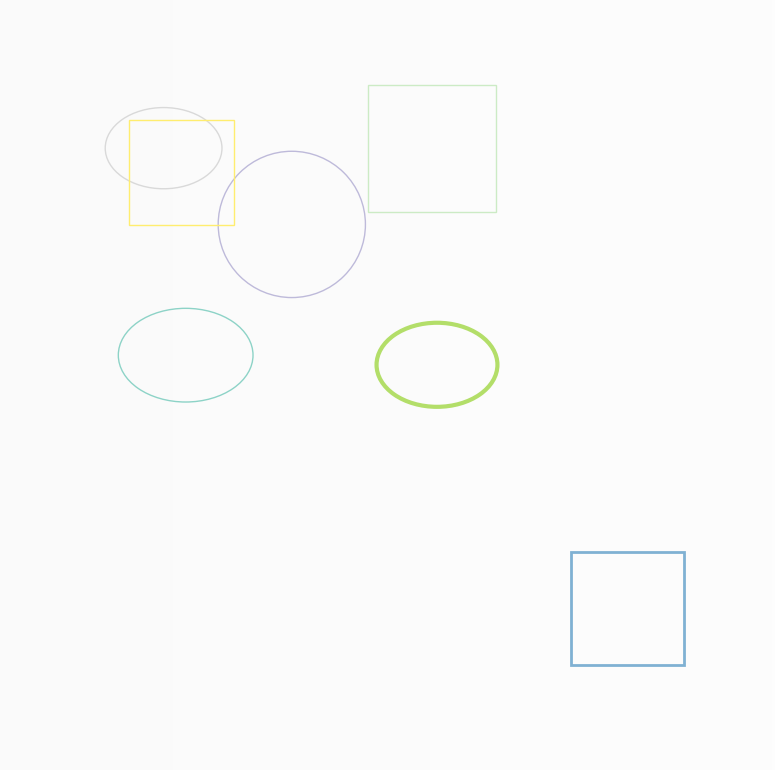[{"shape": "oval", "thickness": 0.5, "radius": 0.43, "center": [0.24, 0.539]}, {"shape": "circle", "thickness": 0.5, "radius": 0.47, "center": [0.377, 0.709]}, {"shape": "square", "thickness": 1, "radius": 0.37, "center": [0.81, 0.21]}, {"shape": "oval", "thickness": 1.5, "radius": 0.39, "center": [0.564, 0.526]}, {"shape": "oval", "thickness": 0.5, "radius": 0.38, "center": [0.211, 0.808]}, {"shape": "square", "thickness": 0.5, "radius": 0.41, "center": [0.557, 0.807]}, {"shape": "square", "thickness": 0.5, "radius": 0.34, "center": [0.235, 0.776]}]